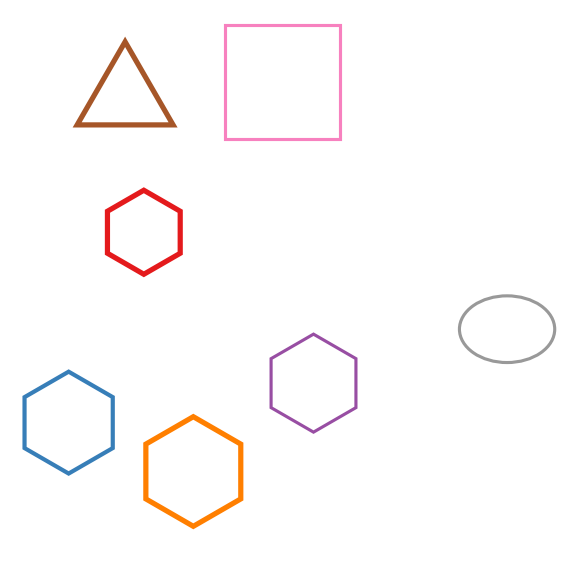[{"shape": "hexagon", "thickness": 2.5, "radius": 0.36, "center": [0.249, 0.597]}, {"shape": "hexagon", "thickness": 2, "radius": 0.44, "center": [0.119, 0.267]}, {"shape": "hexagon", "thickness": 1.5, "radius": 0.42, "center": [0.543, 0.336]}, {"shape": "hexagon", "thickness": 2.5, "radius": 0.47, "center": [0.335, 0.183]}, {"shape": "triangle", "thickness": 2.5, "radius": 0.48, "center": [0.217, 0.831]}, {"shape": "square", "thickness": 1.5, "radius": 0.49, "center": [0.489, 0.857]}, {"shape": "oval", "thickness": 1.5, "radius": 0.41, "center": [0.878, 0.429]}]